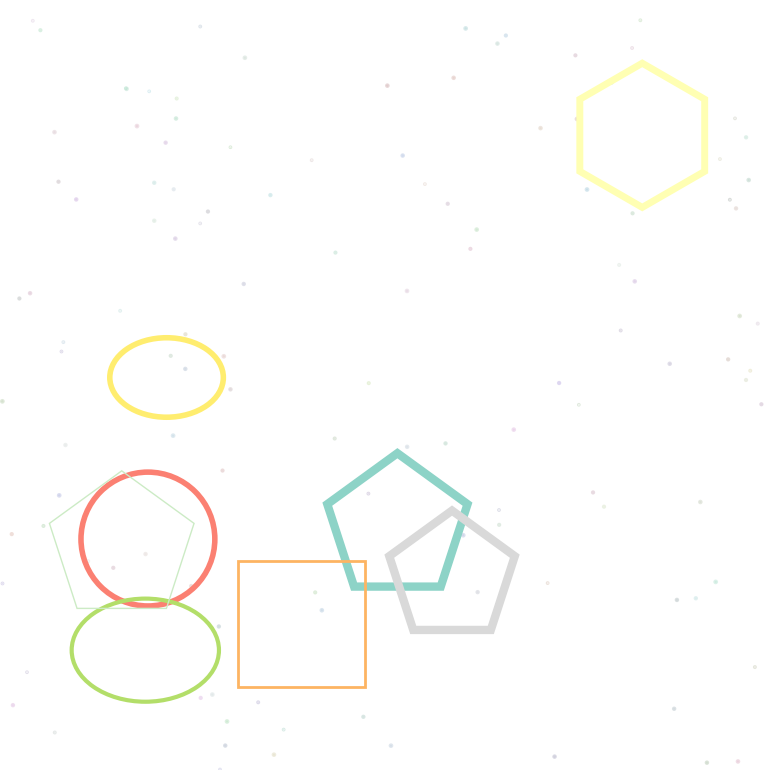[{"shape": "pentagon", "thickness": 3, "radius": 0.48, "center": [0.516, 0.316]}, {"shape": "hexagon", "thickness": 2.5, "radius": 0.47, "center": [0.834, 0.824]}, {"shape": "circle", "thickness": 2, "radius": 0.43, "center": [0.192, 0.3]}, {"shape": "square", "thickness": 1, "radius": 0.41, "center": [0.392, 0.189]}, {"shape": "oval", "thickness": 1.5, "radius": 0.48, "center": [0.189, 0.156]}, {"shape": "pentagon", "thickness": 3, "radius": 0.43, "center": [0.587, 0.251]}, {"shape": "pentagon", "thickness": 0.5, "radius": 0.49, "center": [0.158, 0.29]}, {"shape": "oval", "thickness": 2, "radius": 0.37, "center": [0.216, 0.51]}]